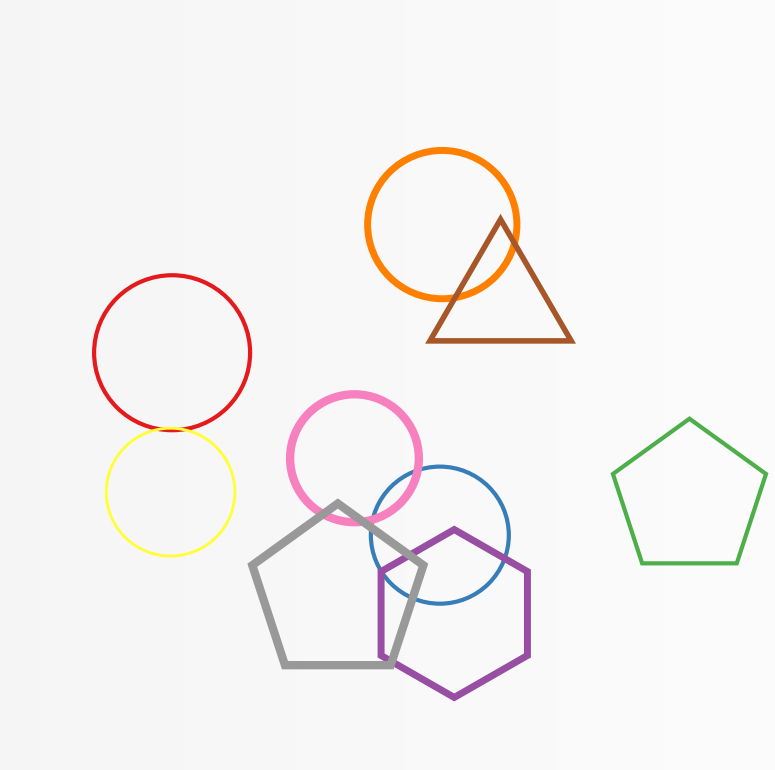[{"shape": "circle", "thickness": 1.5, "radius": 0.5, "center": [0.222, 0.542]}, {"shape": "circle", "thickness": 1.5, "radius": 0.45, "center": [0.568, 0.305]}, {"shape": "pentagon", "thickness": 1.5, "radius": 0.52, "center": [0.89, 0.352]}, {"shape": "hexagon", "thickness": 2.5, "radius": 0.55, "center": [0.586, 0.203]}, {"shape": "circle", "thickness": 2.5, "radius": 0.48, "center": [0.571, 0.708]}, {"shape": "circle", "thickness": 1, "radius": 0.42, "center": [0.22, 0.361]}, {"shape": "triangle", "thickness": 2, "radius": 0.53, "center": [0.646, 0.61]}, {"shape": "circle", "thickness": 3, "radius": 0.42, "center": [0.457, 0.405]}, {"shape": "pentagon", "thickness": 3, "radius": 0.58, "center": [0.436, 0.23]}]